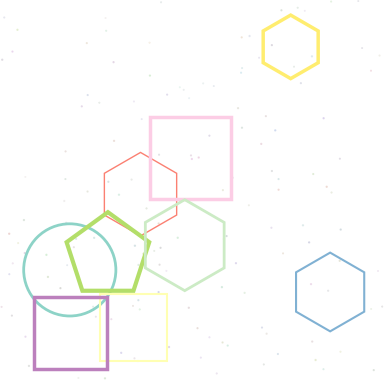[{"shape": "circle", "thickness": 2, "radius": 0.6, "center": [0.181, 0.299]}, {"shape": "square", "thickness": 1.5, "radius": 0.43, "center": [0.346, 0.149]}, {"shape": "hexagon", "thickness": 1, "radius": 0.54, "center": [0.365, 0.496]}, {"shape": "hexagon", "thickness": 1.5, "radius": 0.51, "center": [0.858, 0.242]}, {"shape": "pentagon", "thickness": 3, "radius": 0.56, "center": [0.28, 0.336]}, {"shape": "square", "thickness": 2.5, "radius": 0.53, "center": [0.495, 0.589]}, {"shape": "square", "thickness": 2.5, "radius": 0.47, "center": [0.183, 0.135]}, {"shape": "hexagon", "thickness": 2, "radius": 0.59, "center": [0.48, 0.363]}, {"shape": "hexagon", "thickness": 2.5, "radius": 0.41, "center": [0.755, 0.878]}]